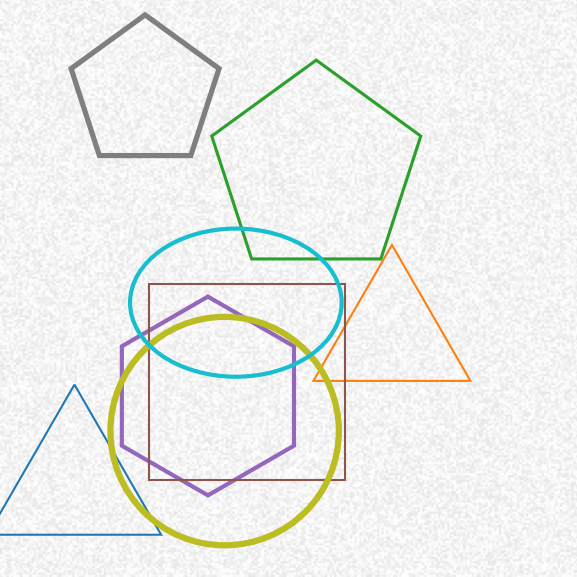[{"shape": "triangle", "thickness": 1, "radius": 0.87, "center": [0.129, 0.16]}, {"shape": "triangle", "thickness": 1, "radius": 0.78, "center": [0.679, 0.418]}, {"shape": "pentagon", "thickness": 1.5, "radius": 0.95, "center": [0.548, 0.705]}, {"shape": "hexagon", "thickness": 2, "radius": 0.86, "center": [0.36, 0.313]}, {"shape": "square", "thickness": 1, "radius": 0.85, "center": [0.427, 0.338]}, {"shape": "pentagon", "thickness": 2.5, "radius": 0.67, "center": [0.251, 0.839]}, {"shape": "circle", "thickness": 3, "radius": 0.99, "center": [0.389, 0.253]}, {"shape": "oval", "thickness": 2, "radius": 0.92, "center": [0.408, 0.475]}]